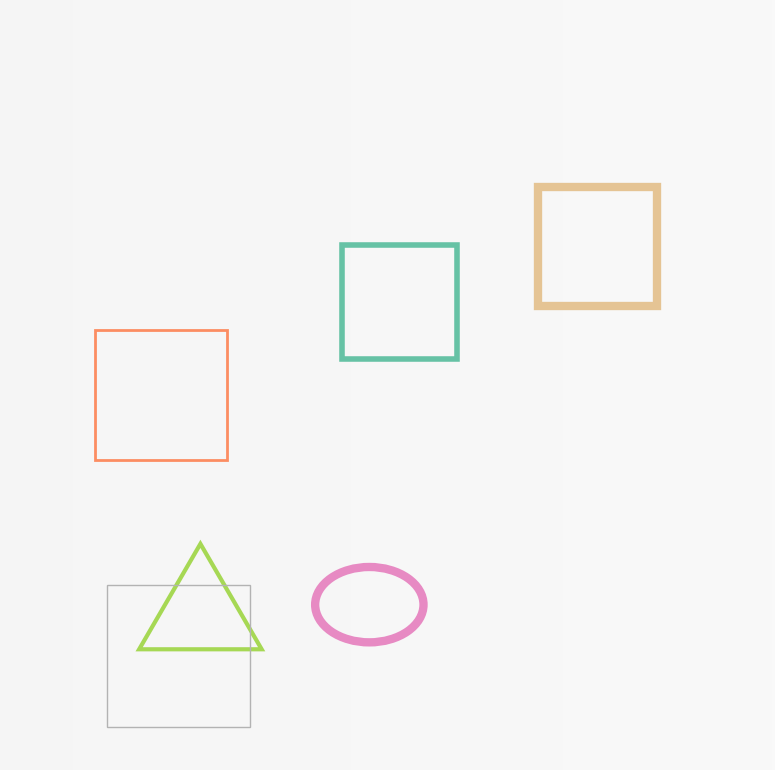[{"shape": "square", "thickness": 2, "radius": 0.37, "center": [0.515, 0.608]}, {"shape": "square", "thickness": 1, "radius": 0.42, "center": [0.208, 0.487]}, {"shape": "oval", "thickness": 3, "radius": 0.35, "center": [0.477, 0.215]}, {"shape": "triangle", "thickness": 1.5, "radius": 0.46, "center": [0.259, 0.202]}, {"shape": "square", "thickness": 3, "radius": 0.39, "center": [0.771, 0.679]}, {"shape": "square", "thickness": 0.5, "radius": 0.46, "center": [0.23, 0.148]}]